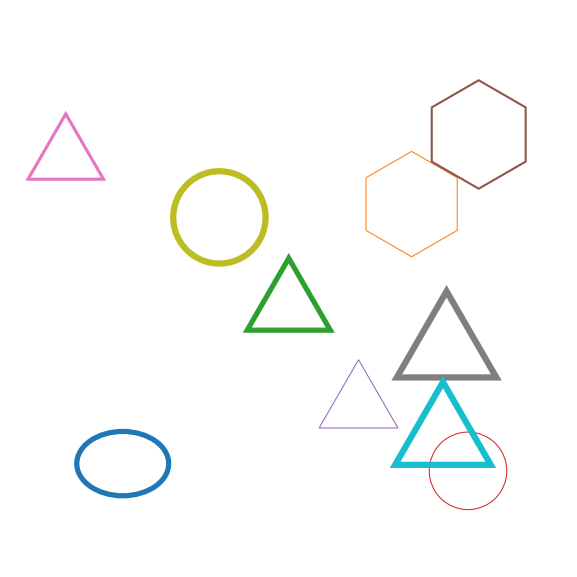[{"shape": "oval", "thickness": 2.5, "radius": 0.4, "center": [0.213, 0.196]}, {"shape": "hexagon", "thickness": 0.5, "radius": 0.46, "center": [0.713, 0.646]}, {"shape": "triangle", "thickness": 2.5, "radius": 0.42, "center": [0.5, 0.469]}, {"shape": "circle", "thickness": 0.5, "radius": 0.34, "center": [0.81, 0.184]}, {"shape": "triangle", "thickness": 0.5, "radius": 0.39, "center": [0.621, 0.297]}, {"shape": "hexagon", "thickness": 1, "radius": 0.47, "center": [0.829, 0.766]}, {"shape": "triangle", "thickness": 1.5, "radius": 0.38, "center": [0.114, 0.727]}, {"shape": "triangle", "thickness": 3, "radius": 0.5, "center": [0.773, 0.395]}, {"shape": "circle", "thickness": 3, "radius": 0.4, "center": [0.38, 0.623]}, {"shape": "triangle", "thickness": 3, "radius": 0.48, "center": [0.767, 0.242]}]